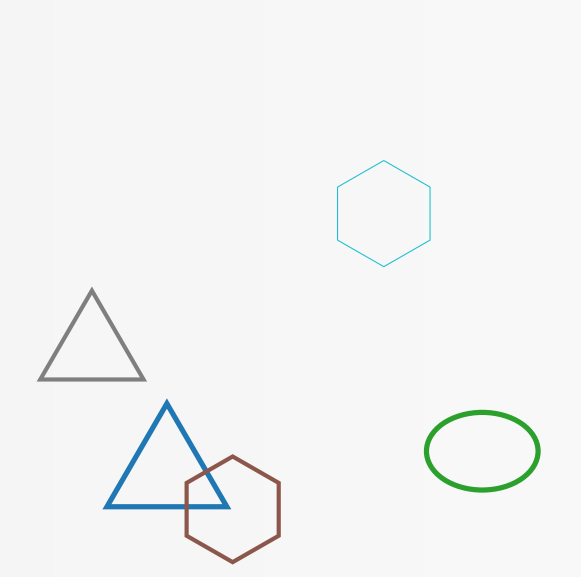[{"shape": "triangle", "thickness": 2.5, "radius": 0.6, "center": [0.287, 0.181]}, {"shape": "oval", "thickness": 2.5, "radius": 0.48, "center": [0.83, 0.218]}, {"shape": "hexagon", "thickness": 2, "radius": 0.46, "center": [0.4, 0.117]}, {"shape": "triangle", "thickness": 2, "radius": 0.51, "center": [0.158, 0.393]}, {"shape": "hexagon", "thickness": 0.5, "radius": 0.46, "center": [0.66, 0.629]}]